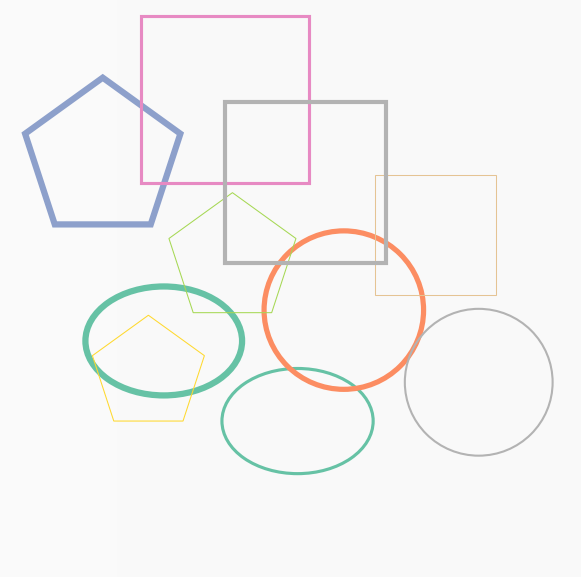[{"shape": "oval", "thickness": 3, "radius": 0.67, "center": [0.282, 0.409]}, {"shape": "oval", "thickness": 1.5, "radius": 0.65, "center": [0.512, 0.27]}, {"shape": "circle", "thickness": 2.5, "radius": 0.69, "center": [0.592, 0.462]}, {"shape": "pentagon", "thickness": 3, "radius": 0.7, "center": [0.177, 0.724]}, {"shape": "square", "thickness": 1.5, "radius": 0.72, "center": [0.387, 0.827]}, {"shape": "pentagon", "thickness": 0.5, "radius": 0.57, "center": [0.4, 0.551]}, {"shape": "pentagon", "thickness": 0.5, "radius": 0.51, "center": [0.255, 0.352]}, {"shape": "square", "thickness": 0.5, "radius": 0.52, "center": [0.749, 0.593]}, {"shape": "circle", "thickness": 1, "radius": 0.64, "center": [0.824, 0.337]}, {"shape": "square", "thickness": 2, "radius": 0.7, "center": [0.525, 0.684]}]